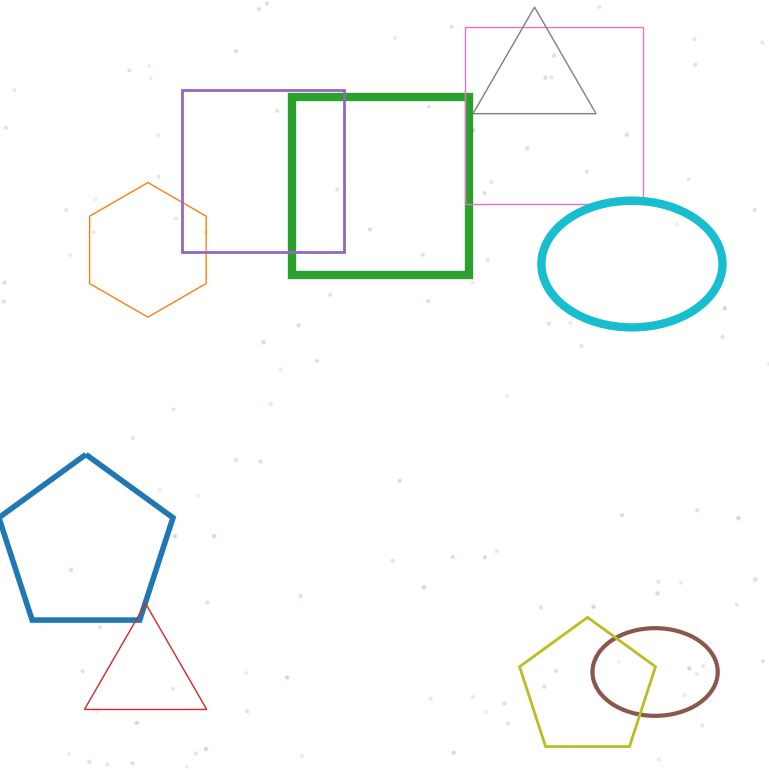[{"shape": "pentagon", "thickness": 2, "radius": 0.59, "center": [0.112, 0.291]}, {"shape": "hexagon", "thickness": 0.5, "radius": 0.44, "center": [0.192, 0.675]}, {"shape": "square", "thickness": 3, "radius": 0.58, "center": [0.494, 0.759]}, {"shape": "triangle", "thickness": 0.5, "radius": 0.46, "center": [0.189, 0.124]}, {"shape": "square", "thickness": 1, "radius": 0.52, "center": [0.341, 0.778]}, {"shape": "oval", "thickness": 1.5, "radius": 0.41, "center": [0.851, 0.127]}, {"shape": "square", "thickness": 0.5, "radius": 0.58, "center": [0.72, 0.85]}, {"shape": "triangle", "thickness": 0.5, "radius": 0.46, "center": [0.694, 0.898]}, {"shape": "pentagon", "thickness": 1, "radius": 0.46, "center": [0.763, 0.106]}, {"shape": "oval", "thickness": 3, "radius": 0.59, "center": [0.821, 0.657]}]